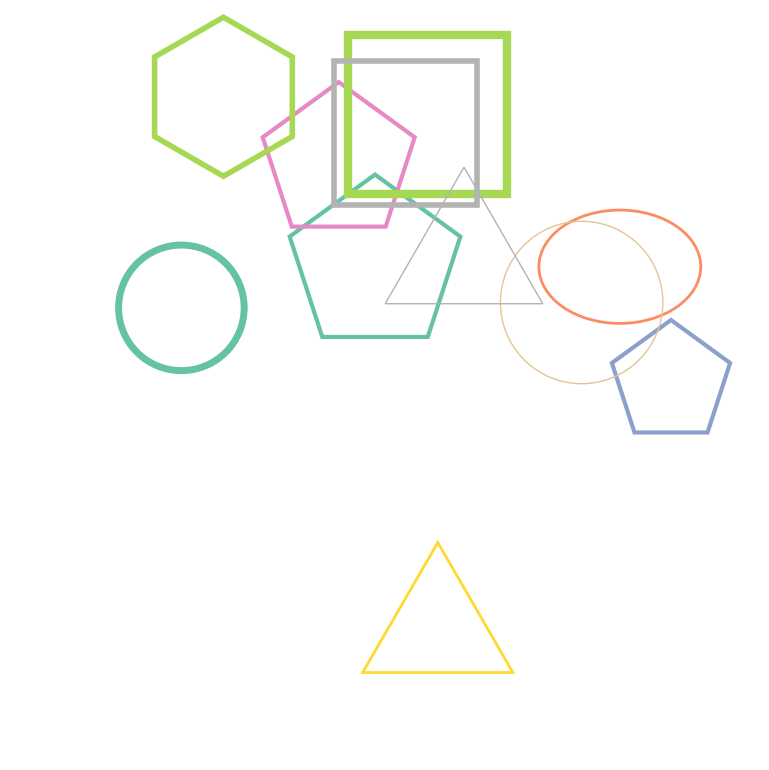[{"shape": "circle", "thickness": 2.5, "radius": 0.41, "center": [0.236, 0.6]}, {"shape": "pentagon", "thickness": 1.5, "radius": 0.58, "center": [0.487, 0.657]}, {"shape": "oval", "thickness": 1, "radius": 0.53, "center": [0.805, 0.654]}, {"shape": "pentagon", "thickness": 1.5, "radius": 0.4, "center": [0.871, 0.504]}, {"shape": "pentagon", "thickness": 1.5, "radius": 0.52, "center": [0.44, 0.79]}, {"shape": "square", "thickness": 3, "radius": 0.52, "center": [0.555, 0.851]}, {"shape": "hexagon", "thickness": 2, "radius": 0.52, "center": [0.29, 0.874]}, {"shape": "triangle", "thickness": 1, "radius": 0.56, "center": [0.569, 0.183]}, {"shape": "circle", "thickness": 0.5, "radius": 0.53, "center": [0.755, 0.607]}, {"shape": "triangle", "thickness": 0.5, "radius": 0.59, "center": [0.603, 0.665]}, {"shape": "square", "thickness": 2, "radius": 0.46, "center": [0.527, 0.827]}]